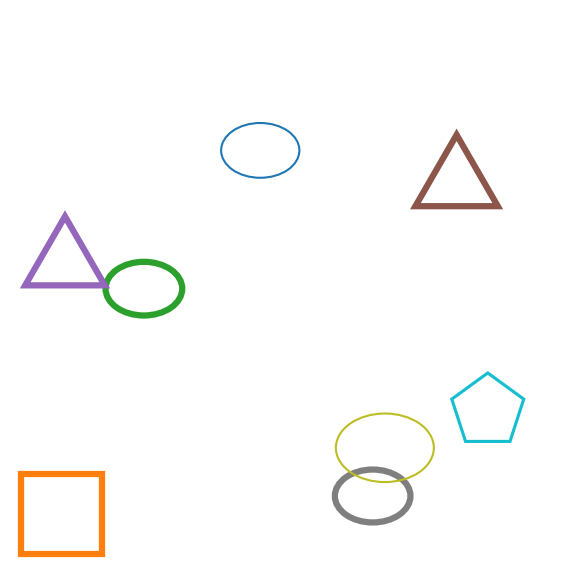[{"shape": "oval", "thickness": 1, "radius": 0.34, "center": [0.451, 0.739]}, {"shape": "square", "thickness": 3, "radius": 0.35, "center": [0.107, 0.109]}, {"shape": "oval", "thickness": 3, "radius": 0.33, "center": [0.249, 0.499]}, {"shape": "triangle", "thickness": 3, "radius": 0.4, "center": [0.113, 0.545]}, {"shape": "triangle", "thickness": 3, "radius": 0.41, "center": [0.791, 0.683]}, {"shape": "oval", "thickness": 3, "radius": 0.33, "center": [0.645, 0.14]}, {"shape": "oval", "thickness": 1, "radius": 0.42, "center": [0.666, 0.224]}, {"shape": "pentagon", "thickness": 1.5, "radius": 0.33, "center": [0.845, 0.288]}]